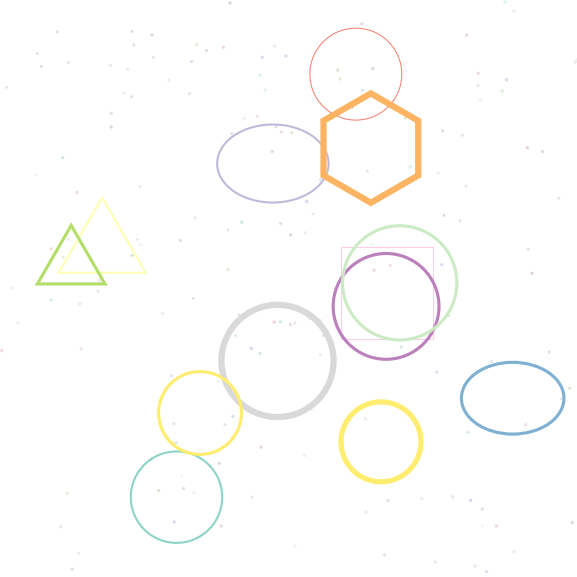[{"shape": "circle", "thickness": 1, "radius": 0.4, "center": [0.306, 0.138]}, {"shape": "triangle", "thickness": 1, "radius": 0.43, "center": [0.177, 0.57]}, {"shape": "oval", "thickness": 1, "radius": 0.48, "center": [0.473, 0.716]}, {"shape": "circle", "thickness": 0.5, "radius": 0.4, "center": [0.616, 0.871]}, {"shape": "oval", "thickness": 1.5, "radius": 0.44, "center": [0.888, 0.31]}, {"shape": "hexagon", "thickness": 3, "radius": 0.47, "center": [0.642, 0.743]}, {"shape": "triangle", "thickness": 1.5, "radius": 0.34, "center": [0.123, 0.541]}, {"shape": "square", "thickness": 0.5, "radius": 0.4, "center": [0.671, 0.492]}, {"shape": "circle", "thickness": 3, "radius": 0.49, "center": [0.481, 0.374]}, {"shape": "circle", "thickness": 1.5, "radius": 0.46, "center": [0.669, 0.469]}, {"shape": "circle", "thickness": 1.5, "radius": 0.49, "center": [0.692, 0.509]}, {"shape": "circle", "thickness": 2.5, "radius": 0.35, "center": [0.66, 0.234]}, {"shape": "circle", "thickness": 1.5, "radius": 0.36, "center": [0.346, 0.284]}]